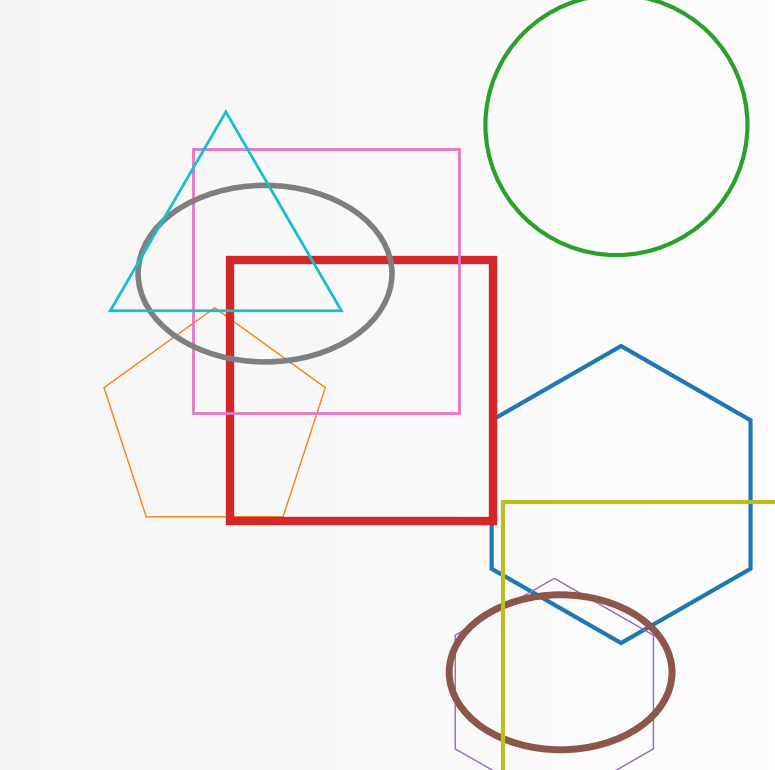[{"shape": "hexagon", "thickness": 1.5, "radius": 0.96, "center": [0.801, 0.358]}, {"shape": "pentagon", "thickness": 0.5, "radius": 0.75, "center": [0.277, 0.45]}, {"shape": "circle", "thickness": 1.5, "radius": 0.85, "center": [0.795, 0.838]}, {"shape": "square", "thickness": 3, "radius": 0.85, "center": [0.466, 0.493]}, {"shape": "hexagon", "thickness": 0.5, "radius": 0.74, "center": [0.715, 0.101]}, {"shape": "oval", "thickness": 2.5, "radius": 0.72, "center": [0.723, 0.127]}, {"shape": "square", "thickness": 1, "radius": 0.86, "center": [0.421, 0.635]}, {"shape": "oval", "thickness": 2, "radius": 0.82, "center": [0.342, 0.645]}, {"shape": "square", "thickness": 1.5, "radius": 0.94, "center": [0.838, 0.16]}, {"shape": "triangle", "thickness": 1, "radius": 0.86, "center": [0.291, 0.683]}]